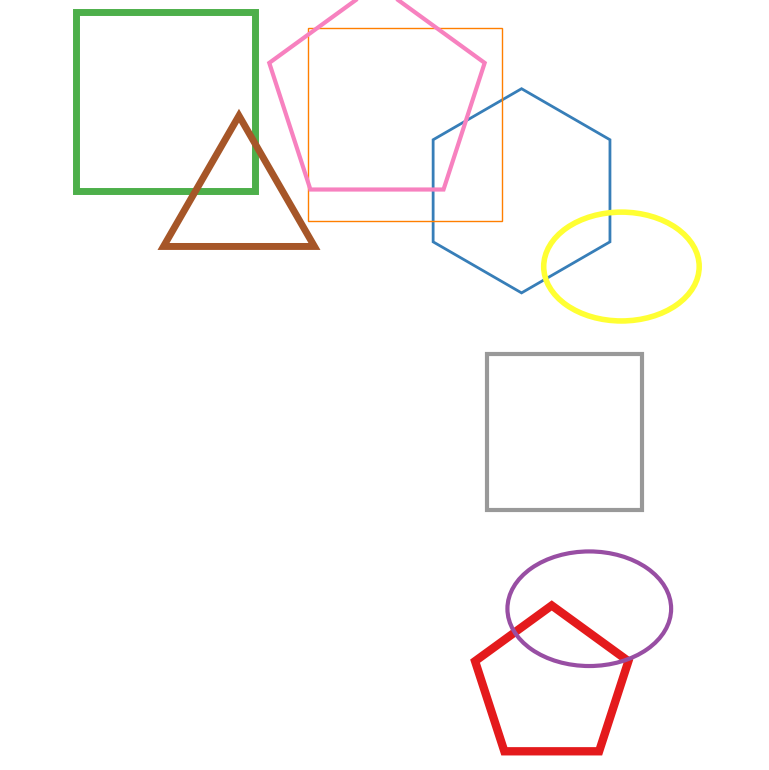[{"shape": "pentagon", "thickness": 3, "radius": 0.52, "center": [0.717, 0.109]}, {"shape": "hexagon", "thickness": 1, "radius": 0.66, "center": [0.677, 0.752]}, {"shape": "square", "thickness": 2.5, "radius": 0.58, "center": [0.215, 0.869]}, {"shape": "oval", "thickness": 1.5, "radius": 0.53, "center": [0.765, 0.209]}, {"shape": "square", "thickness": 0.5, "radius": 0.63, "center": [0.526, 0.839]}, {"shape": "oval", "thickness": 2, "radius": 0.5, "center": [0.807, 0.654]}, {"shape": "triangle", "thickness": 2.5, "radius": 0.57, "center": [0.31, 0.737]}, {"shape": "pentagon", "thickness": 1.5, "radius": 0.74, "center": [0.49, 0.873]}, {"shape": "square", "thickness": 1.5, "radius": 0.5, "center": [0.733, 0.439]}]